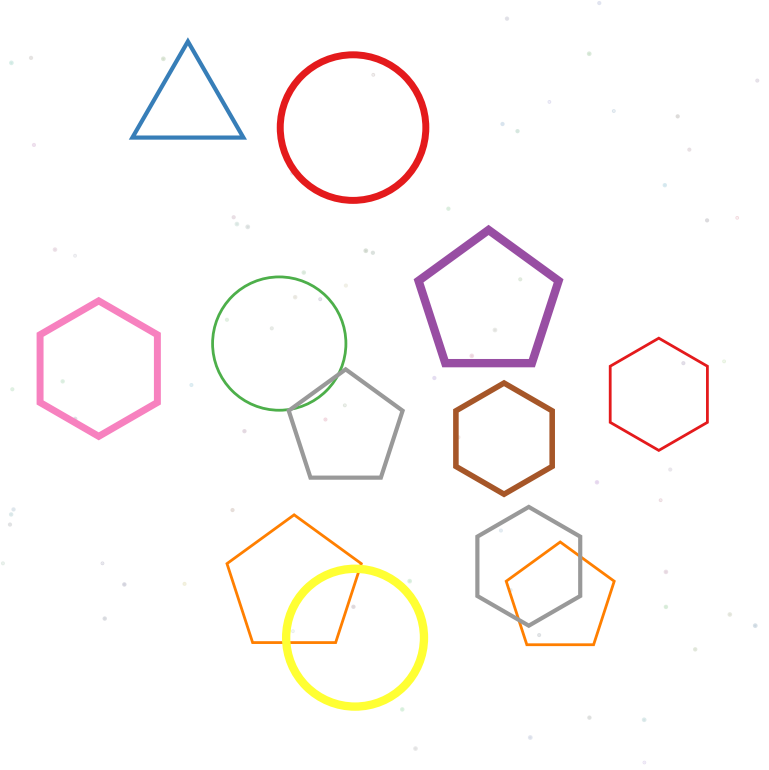[{"shape": "circle", "thickness": 2.5, "radius": 0.47, "center": [0.458, 0.834]}, {"shape": "hexagon", "thickness": 1, "radius": 0.36, "center": [0.856, 0.488]}, {"shape": "triangle", "thickness": 1.5, "radius": 0.42, "center": [0.244, 0.863]}, {"shape": "circle", "thickness": 1, "radius": 0.43, "center": [0.363, 0.554]}, {"shape": "pentagon", "thickness": 3, "radius": 0.48, "center": [0.635, 0.606]}, {"shape": "pentagon", "thickness": 1, "radius": 0.37, "center": [0.728, 0.222]}, {"shape": "pentagon", "thickness": 1, "radius": 0.46, "center": [0.382, 0.24]}, {"shape": "circle", "thickness": 3, "radius": 0.45, "center": [0.461, 0.172]}, {"shape": "hexagon", "thickness": 2, "radius": 0.36, "center": [0.655, 0.43]}, {"shape": "hexagon", "thickness": 2.5, "radius": 0.44, "center": [0.128, 0.521]}, {"shape": "pentagon", "thickness": 1.5, "radius": 0.39, "center": [0.449, 0.443]}, {"shape": "hexagon", "thickness": 1.5, "radius": 0.39, "center": [0.687, 0.265]}]